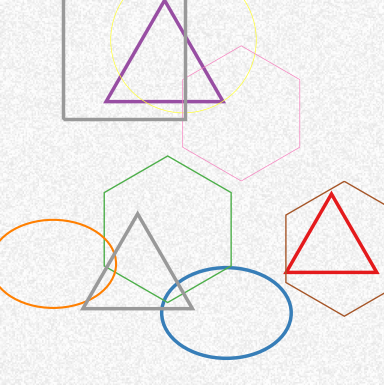[{"shape": "triangle", "thickness": 2.5, "radius": 0.68, "center": [0.861, 0.36]}, {"shape": "oval", "thickness": 2.5, "radius": 0.84, "center": [0.588, 0.187]}, {"shape": "hexagon", "thickness": 1, "radius": 0.95, "center": [0.436, 0.405]}, {"shape": "triangle", "thickness": 2.5, "radius": 0.88, "center": [0.428, 0.824]}, {"shape": "oval", "thickness": 1.5, "radius": 0.82, "center": [0.138, 0.315]}, {"shape": "circle", "thickness": 0.5, "radius": 0.95, "center": [0.477, 0.896]}, {"shape": "hexagon", "thickness": 1, "radius": 0.88, "center": [0.894, 0.354]}, {"shape": "hexagon", "thickness": 0.5, "radius": 0.88, "center": [0.627, 0.705]}, {"shape": "square", "thickness": 2.5, "radius": 0.79, "center": [0.321, 0.848]}, {"shape": "triangle", "thickness": 2.5, "radius": 0.82, "center": [0.358, 0.28]}]